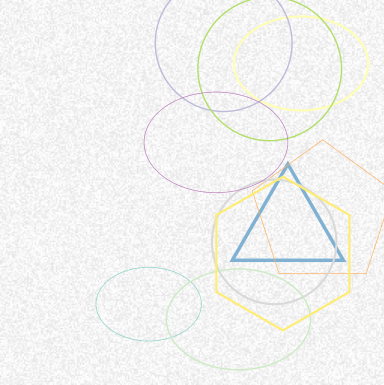[{"shape": "oval", "thickness": 0.5, "radius": 0.68, "center": [0.386, 0.21]}, {"shape": "oval", "thickness": 1.5, "radius": 0.87, "center": [0.782, 0.835]}, {"shape": "circle", "thickness": 1, "radius": 0.89, "center": [0.581, 0.888]}, {"shape": "triangle", "thickness": 2.5, "radius": 0.83, "center": [0.748, 0.407]}, {"shape": "pentagon", "thickness": 0.5, "radius": 0.96, "center": [0.838, 0.445]}, {"shape": "circle", "thickness": 1, "radius": 0.93, "center": [0.701, 0.821]}, {"shape": "circle", "thickness": 1.5, "radius": 0.81, "center": [0.712, 0.372]}, {"shape": "oval", "thickness": 0.5, "radius": 0.93, "center": [0.561, 0.63]}, {"shape": "oval", "thickness": 1, "radius": 0.94, "center": [0.619, 0.17]}, {"shape": "hexagon", "thickness": 1.5, "radius": 1.0, "center": [0.735, 0.342]}]